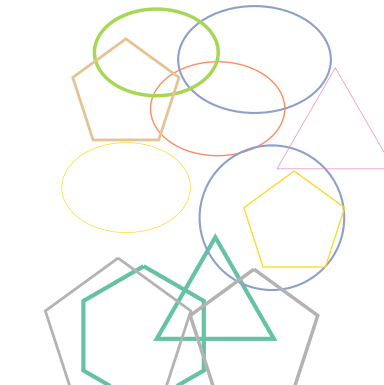[{"shape": "hexagon", "thickness": 3, "radius": 0.9, "center": [0.373, 0.128]}, {"shape": "triangle", "thickness": 3, "radius": 0.88, "center": [0.559, 0.208]}, {"shape": "oval", "thickness": 1, "radius": 0.87, "center": [0.565, 0.718]}, {"shape": "oval", "thickness": 1.5, "radius": 0.99, "center": [0.661, 0.845]}, {"shape": "circle", "thickness": 1.5, "radius": 0.94, "center": [0.706, 0.434]}, {"shape": "triangle", "thickness": 0.5, "radius": 0.88, "center": [0.871, 0.649]}, {"shape": "oval", "thickness": 2.5, "radius": 0.8, "center": [0.406, 0.864]}, {"shape": "pentagon", "thickness": 1, "radius": 0.69, "center": [0.764, 0.418]}, {"shape": "oval", "thickness": 0.5, "radius": 0.83, "center": [0.327, 0.513]}, {"shape": "pentagon", "thickness": 2, "radius": 0.73, "center": [0.327, 0.754]}, {"shape": "pentagon", "thickness": 2.5, "radius": 0.87, "center": [0.66, 0.127]}, {"shape": "pentagon", "thickness": 2, "radius": 0.99, "center": [0.307, 0.131]}]